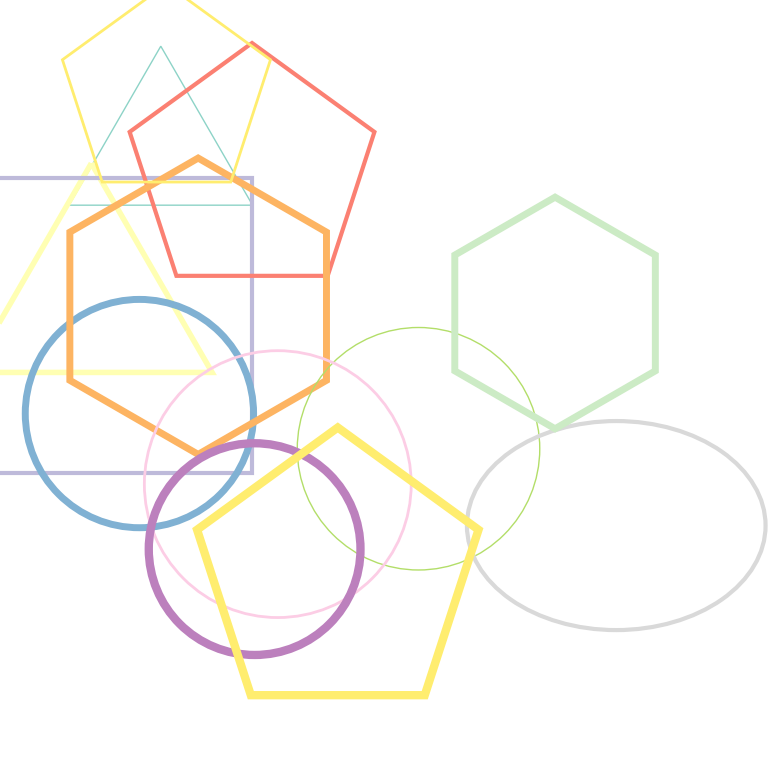[{"shape": "triangle", "thickness": 0.5, "radius": 0.69, "center": [0.209, 0.802]}, {"shape": "triangle", "thickness": 2, "radius": 0.91, "center": [0.119, 0.607]}, {"shape": "square", "thickness": 1.5, "radius": 0.96, "center": [0.135, 0.577]}, {"shape": "pentagon", "thickness": 1.5, "radius": 0.84, "center": [0.327, 0.777]}, {"shape": "circle", "thickness": 2.5, "radius": 0.74, "center": [0.181, 0.463]}, {"shape": "hexagon", "thickness": 2.5, "radius": 0.96, "center": [0.257, 0.602]}, {"shape": "circle", "thickness": 0.5, "radius": 0.79, "center": [0.544, 0.417]}, {"shape": "circle", "thickness": 1, "radius": 0.87, "center": [0.361, 0.371]}, {"shape": "oval", "thickness": 1.5, "radius": 0.97, "center": [0.8, 0.317]}, {"shape": "circle", "thickness": 3, "radius": 0.69, "center": [0.331, 0.287]}, {"shape": "hexagon", "thickness": 2.5, "radius": 0.75, "center": [0.721, 0.594]}, {"shape": "pentagon", "thickness": 1, "radius": 0.71, "center": [0.216, 0.879]}, {"shape": "pentagon", "thickness": 3, "radius": 0.96, "center": [0.439, 0.253]}]